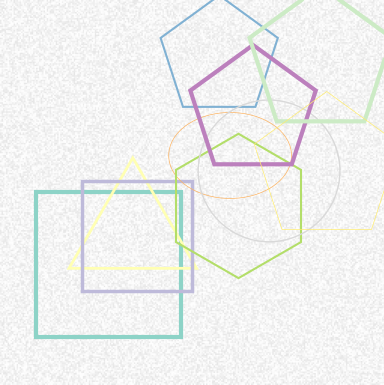[{"shape": "square", "thickness": 3, "radius": 0.94, "center": [0.282, 0.313]}, {"shape": "triangle", "thickness": 2, "radius": 0.96, "center": [0.345, 0.399]}, {"shape": "square", "thickness": 2.5, "radius": 0.72, "center": [0.356, 0.386]}, {"shape": "pentagon", "thickness": 1.5, "radius": 0.8, "center": [0.569, 0.852]}, {"shape": "oval", "thickness": 0.5, "radius": 0.8, "center": [0.598, 0.596]}, {"shape": "hexagon", "thickness": 1.5, "radius": 0.94, "center": [0.619, 0.465]}, {"shape": "circle", "thickness": 1, "radius": 0.92, "center": [0.699, 0.556]}, {"shape": "pentagon", "thickness": 3, "radius": 0.86, "center": [0.657, 0.712]}, {"shape": "pentagon", "thickness": 3, "radius": 0.97, "center": [0.833, 0.842]}, {"shape": "pentagon", "thickness": 0.5, "radius": 0.99, "center": [0.849, 0.564]}]